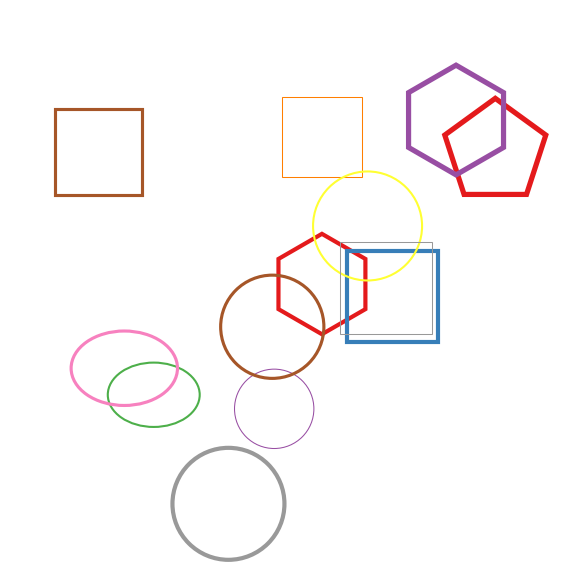[{"shape": "hexagon", "thickness": 2, "radius": 0.43, "center": [0.557, 0.507]}, {"shape": "pentagon", "thickness": 2.5, "radius": 0.46, "center": [0.858, 0.737]}, {"shape": "square", "thickness": 2, "radius": 0.39, "center": [0.68, 0.485]}, {"shape": "oval", "thickness": 1, "radius": 0.4, "center": [0.266, 0.316]}, {"shape": "circle", "thickness": 0.5, "radius": 0.34, "center": [0.475, 0.291]}, {"shape": "hexagon", "thickness": 2.5, "radius": 0.47, "center": [0.79, 0.791]}, {"shape": "square", "thickness": 0.5, "radius": 0.35, "center": [0.557, 0.763]}, {"shape": "circle", "thickness": 1, "radius": 0.47, "center": [0.636, 0.608]}, {"shape": "square", "thickness": 1.5, "radius": 0.37, "center": [0.171, 0.736]}, {"shape": "circle", "thickness": 1.5, "radius": 0.45, "center": [0.471, 0.433]}, {"shape": "oval", "thickness": 1.5, "radius": 0.46, "center": [0.215, 0.361]}, {"shape": "circle", "thickness": 2, "radius": 0.48, "center": [0.396, 0.127]}, {"shape": "square", "thickness": 0.5, "radius": 0.4, "center": [0.668, 0.5]}]